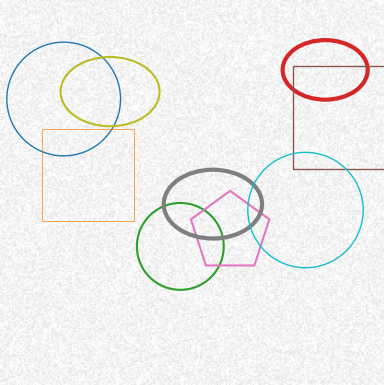[{"shape": "circle", "thickness": 1, "radius": 0.74, "center": [0.165, 0.743]}, {"shape": "square", "thickness": 0.5, "radius": 0.6, "center": [0.228, 0.544]}, {"shape": "circle", "thickness": 1.5, "radius": 0.56, "center": [0.468, 0.36]}, {"shape": "oval", "thickness": 3, "radius": 0.55, "center": [0.845, 0.819]}, {"shape": "square", "thickness": 1, "radius": 0.67, "center": [0.894, 0.695]}, {"shape": "pentagon", "thickness": 1.5, "radius": 0.54, "center": [0.598, 0.397]}, {"shape": "oval", "thickness": 3, "radius": 0.64, "center": [0.553, 0.47]}, {"shape": "oval", "thickness": 1.5, "radius": 0.64, "center": [0.286, 0.762]}, {"shape": "circle", "thickness": 1, "radius": 0.75, "center": [0.794, 0.454]}]